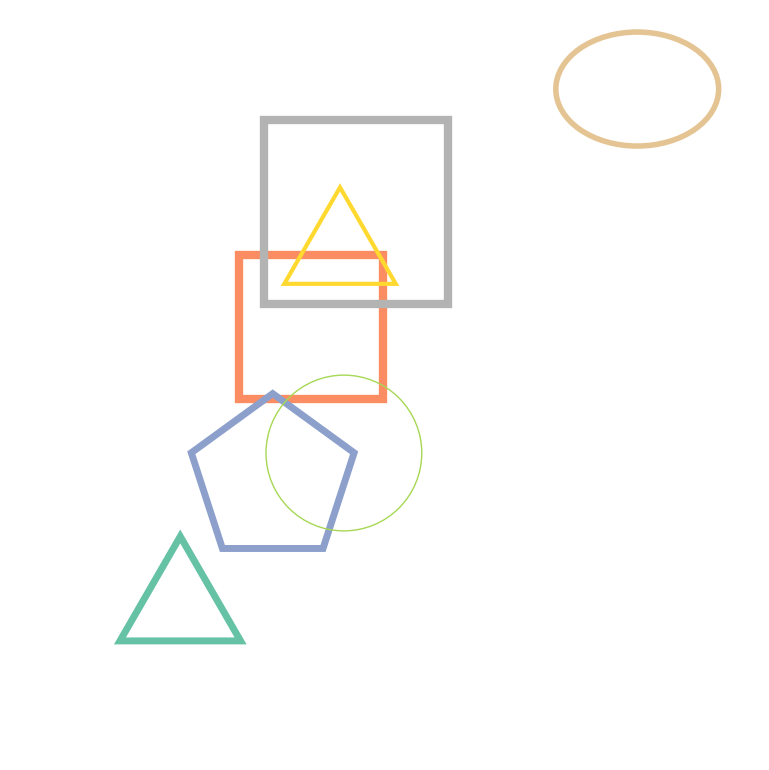[{"shape": "triangle", "thickness": 2.5, "radius": 0.45, "center": [0.234, 0.213]}, {"shape": "square", "thickness": 3, "radius": 0.47, "center": [0.404, 0.576]}, {"shape": "pentagon", "thickness": 2.5, "radius": 0.56, "center": [0.354, 0.378]}, {"shape": "circle", "thickness": 0.5, "radius": 0.51, "center": [0.447, 0.412]}, {"shape": "triangle", "thickness": 1.5, "radius": 0.42, "center": [0.442, 0.673]}, {"shape": "oval", "thickness": 2, "radius": 0.53, "center": [0.828, 0.884]}, {"shape": "square", "thickness": 3, "radius": 0.6, "center": [0.462, 0.725]}]